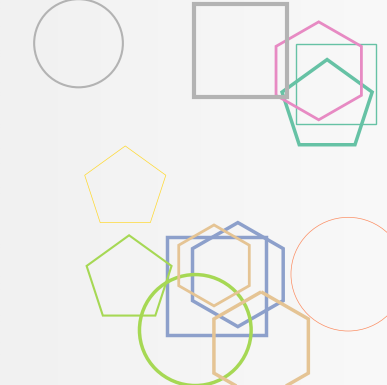[{"shape": "square", "thickness": 1, "radius": 0.52, "center": [0.866, 0.783]}, {"shape": "pentagon", "thickness": 2.5, "radius": 0.61, "center": [0.844, 0.723]}, {"shape": "circle", "thickness": 0.5, "radius": 0.74, "center": [0.899, 0.288]}, {"shape": "hexagon", "thickness": 2.5, "radius": 0.68, "center": [0.614, 0.287]}, {"shape": "square", "thickness": 2.5, "radius": 0.64, "center": [0.559, 0.257]}, {"shape": "hexagon", "thickness": 2, "radius": 0.64, "center": [0.822, 0.816]}, {"shape": "pentagon", "thickness": 1.5, "radius": 0.58, "center": [0.333, 0.274]}, {"shape": "circle", "thickness": 2.5, "radius": 0.72, "center": [0.504, 0.143]}, {"shape": "pentagon", "thickness": 0.5, "radius": 0.55, "center": [0.323, 0.511]}, {"shape": "hexagon", "thickness": 2.5, "radius": 0.7, "center": [0.674, 0.101]}, {"shape": "hexagon", "thickness": 2, "radius": 0.53, "center": [0.552, 0.311]}, {"shape": "circle", "thickness": 1.5, "radius": 0.57, "center": [0.203, 0.888]}, {"shape": "square", "thickness": 3, "radius": 0.6, "center": [0.621, 0.868]}]